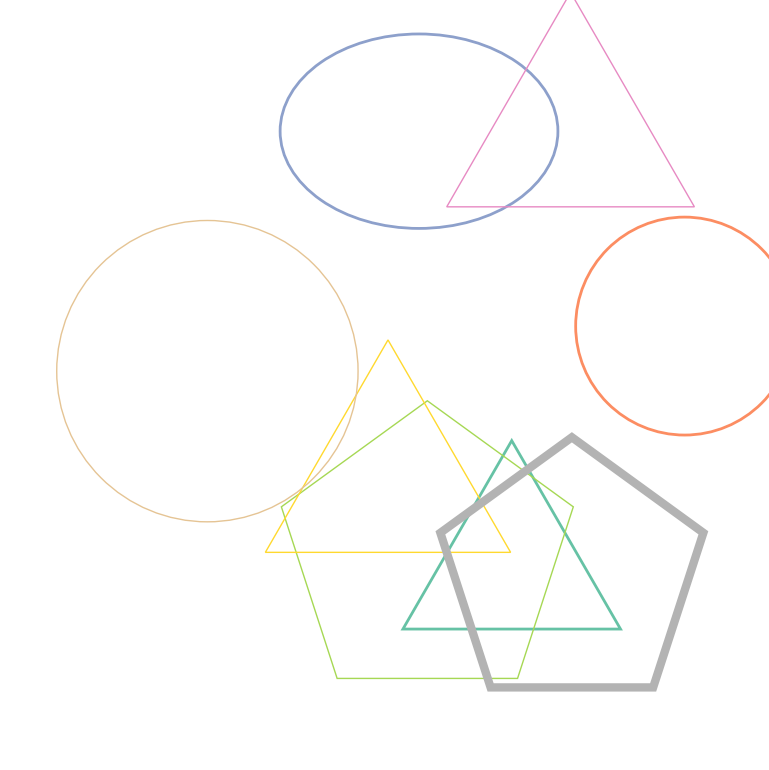[{"shape": "triangle", "thickness": 1, "radius": 0.82, "center": [0.665, 0.265]}, {"shape": "circle", "thickness": 1, "radius": 0.71, "center": [0.889, 0.577]}, {"shape": "oval", "thickness": 1, "radius": 0.9, "center": [0.544, 0.83]}, {"shape": "triangle", "thickness": 0.5, "radius": 0.93, "center": [0.741, 0.824]}, {"shape": "pentagon", "thickness": 0.5, "radius": 1.0, "center": [0.555, 0.28]}, {"shape": "triangle", "thickness": 0.5, "radius": 0.92, "center": [0.504, 0.375]}, {"shape": "circle", "thickness": 0.5, "radius": 0.98, "center": [0.269, 0.518]}, {"shape": "pentagon", "thickness": 3, "radius": 0.9, "center": [0.743, 0.253]}]